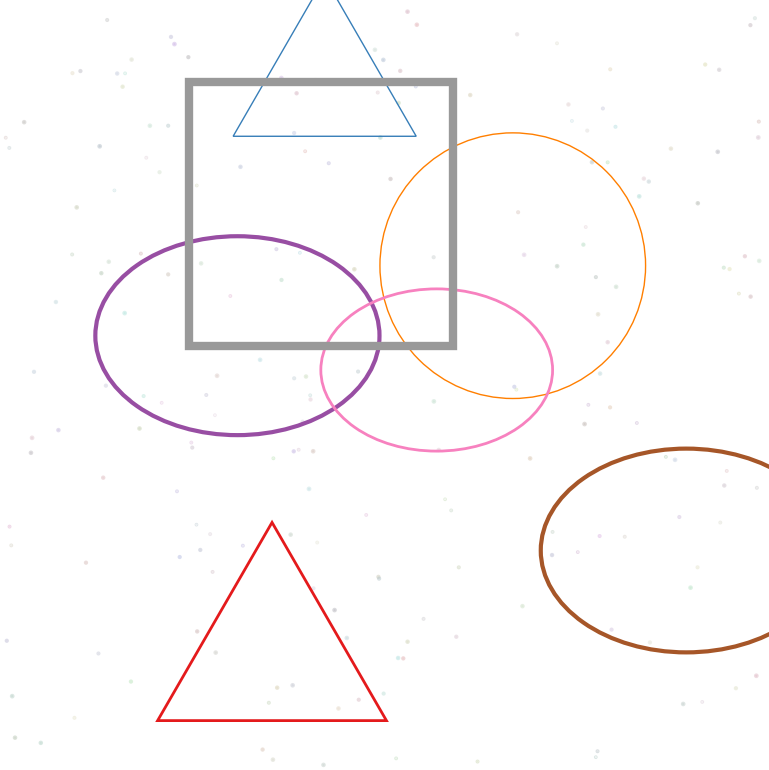[{"shape": "triangle", "thickness": 1, "radius": 0.86, "center": [0.353, 0.15]}, {"shape": "triangle", "thickness": 0.5, "radius": 0.69, "center": [0.422, 0.892]}, {"shape": "oval", "thickness": 1.5, "radius": 0.92, "center": [0.308, 0.564]}, {"shape": "circle", "thickness": 0.5, "radius": 0.86, "center": [0.666, 0.655]}, {"shape": "oval", "thickness": 1.5, "radius": 0.95, "center": [0.891, 0.285]}, {"shape": "oval", "thickness": 1, "radius": 0.75, "center": [0.567, 0.519]}, {"shape": "square", "thickness": 3, "radius": 0.86, "center": [0.417, 0.722]}]